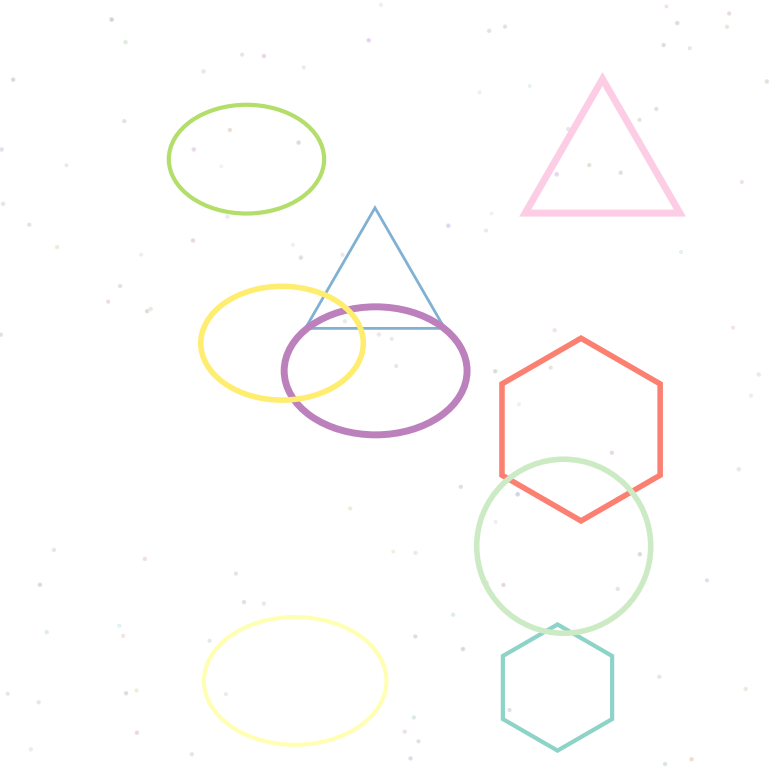[{"shape": "hexagon", "thickness": 1.5, "radius": 0.41, "center": [0.724, 0.107]}, {"shape": "oval", "thickness": 1.5, "radius": 0.59, "center": [0.383, 0.116]}, {"shape": "hexagon", "thickness": 2, "radius": 0.59, "center": [0.755, 0.442]}, {"shape": "triangle", "thickness": 1, "radius": 0.52, "center": [0.487, 0.626]}, {"shape": "oval", "thickness": 1.5, "radius": 0.5, "center": [0.32, 0.793]}, {"shape": "triangle", "thickness": 2.5, "radius": 0.58, "center": [0.783, 0.781]}, {"shape": "oval", "thickness": 2.5, "radius": 0.59, "center": [0.488, 0.518]}, {"shape": "circle", "thickness": 2, "radius": 0.56, "center": [0.732, 0.291]}, {"shape": "oval", "thickness": 2, "radius": 0.53, "center": [0.366, 0.554]}]